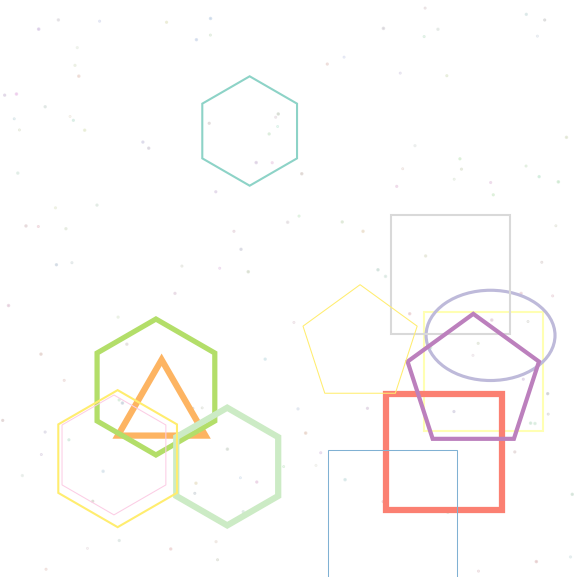[{"shape": "hexagon", "thickness": 1, "radius": 0.47, "center": [0.432, 0.772]}, {"shape": "square", "thickness": 1, "radius": 0.52, "center": [0.837, 0.356]}, {"shape": "oval", "thickness": 1.5, "radius": 0.56, "center": [0.849, 0.418]}, {"shape": "square", "thickness": 3, "radius": 0.5, "center": [0.768, 0.216]}, {"shape": "square", "thickness": 0.5, "radius": 0.56, "center": [0.68, 0.109]}, {"shape": "triangle", "thickness": 3, "radius": 0.44, "center": [0.28, 0.289]}, {"shape": "hexagon", "thickness": 2.5, "radius": 0.59, "center": [0.27, 0.329]}, {"shape": "hexagon", "thickness": 0.5, "radius": 0.52, "center": [0.197, 0.211]}, {"shape": "square", "thickness": 1, "radius": 0.52, "center": [0.78, 0.524]}, {"shape": "pentagon", "thickness": 2, "radius": 0.6, "center": [0.82, 0.336]}, {"shape": "hexagon", "thickness": 3, "radius": 0.51, "center": [0.393, 0.191]}, {"shape": "pentagon", "thickness": 0.5, "radius": 0.52, "center": [0.624, 0.402]}, {"shape": "hexagon", "thickness": 1, "radius": 0.59, "center": [0.204, 0.205]}]